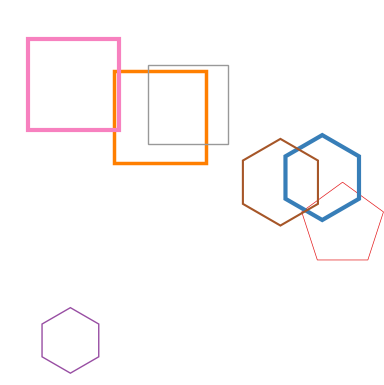[{"shape": "pentagon", "thickness": 0.5, "radius": 0.56, "center": [0.89, 0.415]}, {"shape": "hexagon", "thickness": 3, "radius": 0.55, "center": [0.837, 0.539]}, {"shape": "hexagon", "thickness": 1, "radius": 0.43, "center": [0.183, 0.116]}, {"shape": "square", "thickness": 2.5, "radius": 0.59, "center": [0.415, 0.696]}, {"shape": "hexagon", "thickness": 1.5, "radius": 0.56, "center": [0.728, 0.527]}, {"shape": "square", "thickness": 3, "radius": 0.59, "center": [0.191, 0.781]}, {"shape": "square", "thickness": 1, "radius": 0.51, "center": [0.488, 0.729]}]